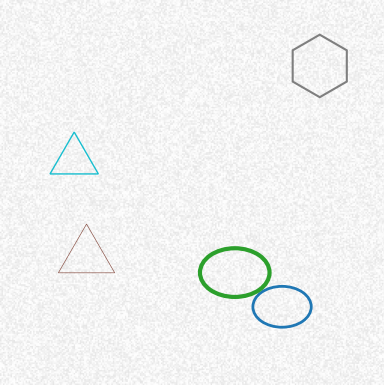[{"shape": "oval", "thickness": 2, "radius": 0.38, "center": [0.733, 0.203]}, {"shape": "oval", "thickness": 3, "radius": 0.45, "center": [0.61, 0.292]}, {"shape": "triangle", "thickness": 0.5, "radius": 0.42, "center": [0.225, 0.334]}, {"shape": "hexagon", "thickness": 1.5, "radius": 0.41, "center": [0.831, 0.829]}, {"shape": "triangle", "thickness": 1, "radius": 0.36, "center": [0.193, 0.584]}]